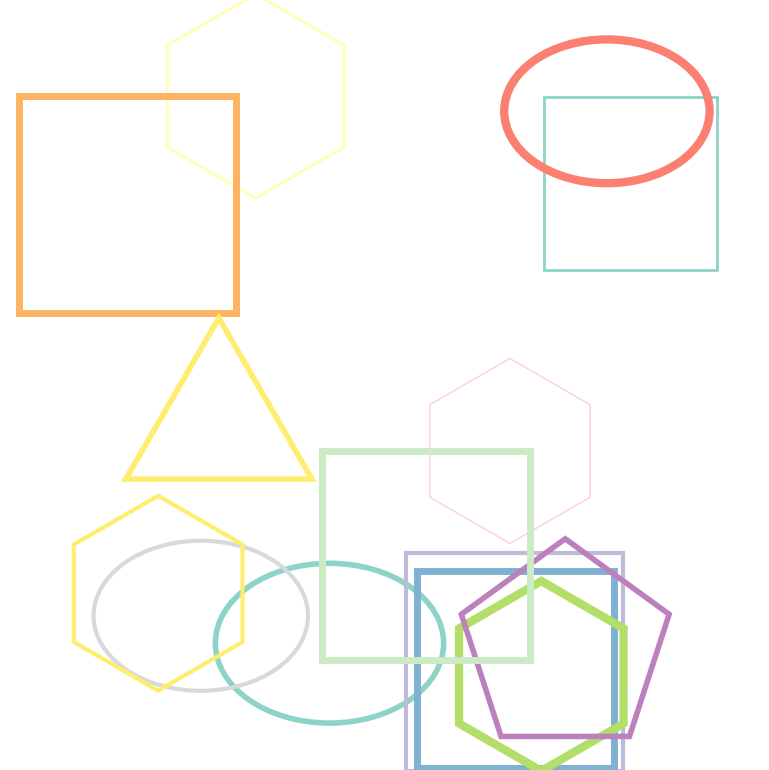[{"shape": "square", "thickness": 1, "radius": 0.56, "center": [0.819, 0.761]}, {"shape": "oval", "thickness": 2, "radius": 0.74, "center": [0.428, 0.165]}, {"shape": "hexagon", "thickness": 1, "radius": 0.66, "center": [0.332, 0.875]}, {"shape": "square", "thickness": 1.5, "radius": 0.71, "center": [0.668, 0.14]}, {"shape": "oval", "thickness": 3, "radius": 0.67, "center": [0.788, 0.855]}, {"shape": "square", "thickness": 2.5, "radius": 0.64, "center": [0.67, 0.13]}, {"shape": "square", "thickness": 2.5, "radius": 0.7, "center": [0.165, 0.735]}, {"shape": "hexagon", "thickness": 3, "radius": 0.62, "center": [0.703, 0.122]}, {"shape": "hexagon", "thickness": 0.5, "radius": 0.6, "center": [0.662, 0.414]}, {"shape": "oval", "thickness": 1.5, "radius": 0.7, "center": [0.261, 0.2]}, {"shape": "pentagon", "thickness": 2, "radius": 0.71, "center": [0.734, 0.158]}, {"shape": "square", "thickness": 2.5, "radius": 0.68, "center": [0.554, 0.279]}, {"shape": "triangle", "thickness": 2, "radius": 0.7, "center": [0.284, 0.448]}, {"shape": "hexagon", "thickness": 1.5, "radius": 0.63, "center": [0.205, 0.23]}]